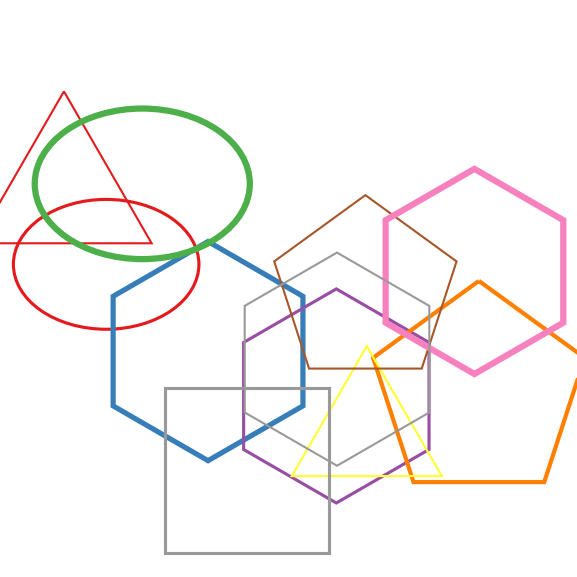[{"shape": "oval", "thickness": 1.5, "radius": 0.8, "center": [0.184, 0.541]}, {"shape": "triangle", "thickness": 1, "radius": 0.88, "center": [0.111, 0.666]}, {"shape": "hexagon", "thickness": 2.5, "radius": 0.95, "center": [0.36, 0.391]}, {"shape": "oval", "thickness": 3, "radius": 0.93, "center": [0.246, 0.681]}, {"shape": "hexagon", "thickness": 1.5, "radius": 0.93, "center": [0.582, 0.313]}, {"shape": "pentagon", "thickness": 2, "radius": 0.96, "center": [0.829, 0.32]}, {"shape": "triangle", "thickness": 1, "radius": 0.75, "center": [0.635, 0.25]}, {"shape": "pentagon", "thickness": 1, "radius": 0.83, "center": [0.633, 0.495]}, {"shape": "hexagon", "thickness": 3, "radius": 0.89, "center": [0.822, 0.529]}, {"shape": "hexagon", "thickness": 1, "radius": 0.92, "center": [0.584, 0.377]}, {"shape": "square", "thickness": 1.5, "radius": 0.71, "center": [0.428, 0.185]}]